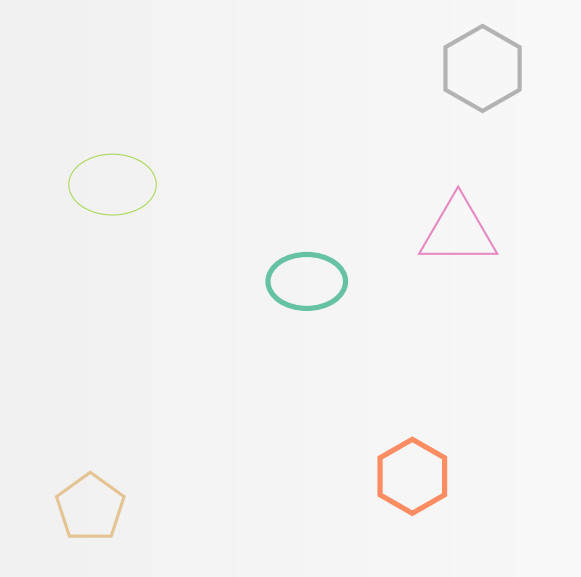[{"shape": "oval", "thickness": 2.5, "radius": 0.33, "center": [0.528, 0.512]}, {"shape": "hexagon", "thickness": 2.5, "radius": 0.32, "center": [0.709, 0.174]}, {"shape": "triangle", "thickness": 1, "radius": 0.39, "center": [0.788, 0.598]}, {"shape": "oval", "thickness": 0.5, "radius": 0.38, "center": [0.194, 0.679]}, {"shape": "pentagon", "thickness": 1.5, "radius": 0.31, "center": [0.155, 0.12]}, {"shape": "hexagon", "thickness": 2, "radius": 0.37, "center": [0.83, 0.881]}]